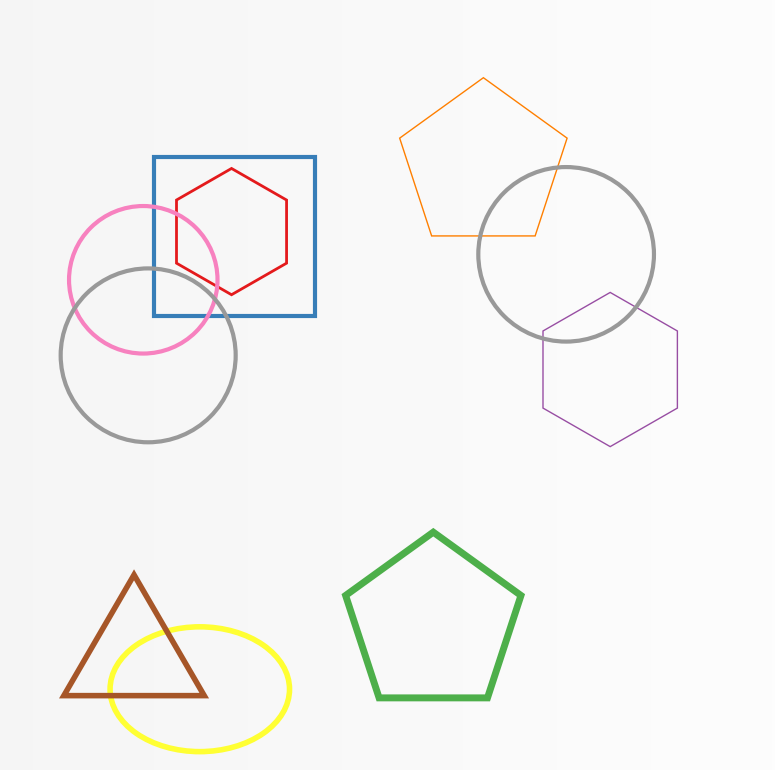[{"shape": "hexagon", "thickness": 1, "radius": 0.41, "center": [0.299, 0.699]}, {"shape": "square", "thickness": 1.5, "radius": 0.52, "center": [0.303, 0.693]}, {"shape": "pentagon", "thickness": 2.5, "radius": 0.59, "center": [0.559, 0.19]}, {"shape": "hexagon", "thickness": 0.5, "radius": 0.5, "center": [0.787, 0.52]}, {"shape": "pentagon", "thickness": 0.5, "radius": 0.57, "center": [0.624, 0.785]}, {"shape": "oval", "thickness": 2, "radius": 0.58, "center": [0.258, 0.105]}, {"shape": "triangle", "thickness": 2, "radius": 0.52, "center": [0.173, 0.149]}, {"shape": "circle", "thickness": 1.5, "radius": 0.48, "center": [0.185, 0.637]}, {"shape": "circle", "thickness": 1.5, "radius": 0.56, "center": [0.191, 0.539]}, {"shape": "circle", "thickness": 1.5, "radius": 0.57, "center": [0.73, 0.67]}]